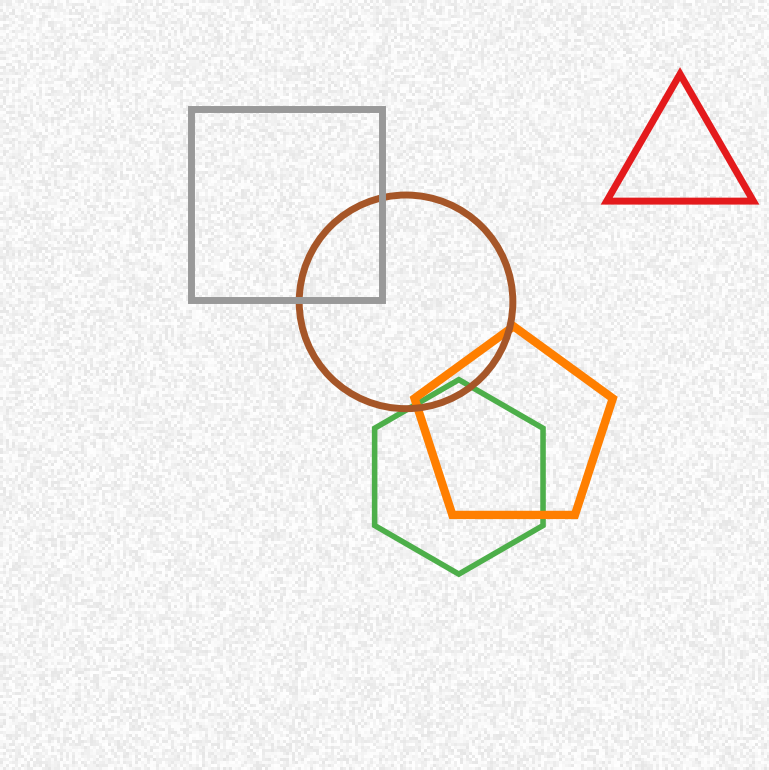[{"shape": "triangle", "thickness": 2.5, "radius": 0.55, "center": [0.883, 0.794]}, {"shape": "hexagon", "thickness": 2, "radius": 0.63, "center": [0.596, 0.381]}, {"shape": "pentagon", "thickness": 3, "radius": 0.68, "center": [0.667, 0.441]}, {"shape": "circle", "thickness": 2.5, "radius": 0.69, "center": [0.527, 0.608]}, {"shape": "square", "thickness": 2.5, "radius": 0.62, "center": [0.372, 0.734]}]